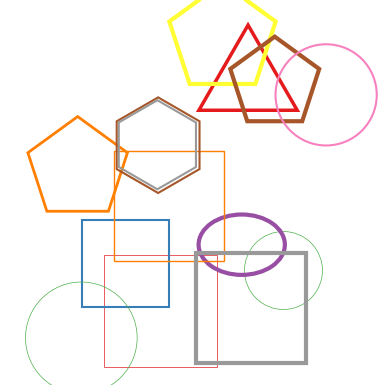[{"shape": "triangle", "thickness": 2.5, "radius": 0.74, "center": [0.644, 0.787]}, {"shape": "square", "thickness": 0.5, "radius": 0.73, "center": [0.417, 0.193]}, {"shape": "square", "thickness": 1.5, "radius": 0.56, "center": [0.325, 0.316]}, {"shape": "circle", "thickness": 0.5, "radius": 0.51, "center": [0.736, 0.297]}, {"shape": "circle", "thickness": 0.5, "radius": 0.73, "center": [0.211, 0.122]}, {"shape": "oval", "thickness": 3, "radius": 0.56, "center": [0.628, 0.364]}, {"shape": "pentagon", "thickness": 2, "radius": 0.68, "center": [0.202, 0.561]}, {"shape": "square", "thickness": 1, "radius": 0.72, "center": [0.439, 0.466]}, {"shape": "pentagon", "thickness": 3, "radius": 0.73, "center": [0.578, 0.899]}, {"shape": "pentagon", "thickness": 3, "radius": 0.61, "center": [0.714, 0.783]}, {"shape": "hexagon", "thickness": 1.5, "radius": 0.62, "center": [0.411, 0.623]}, {"shape": "circle", "thickness": 1.5, "radius": 0.66, "center": [0.847, 0.754]}, {"shape": "hexagon", "thickness": 1.5, "radius": 0.58, "center": [0.409, 0.624]}, {"shape": "square", "thickness": 3, "radius": 0.72, "center": [0.652, 0.199]}]